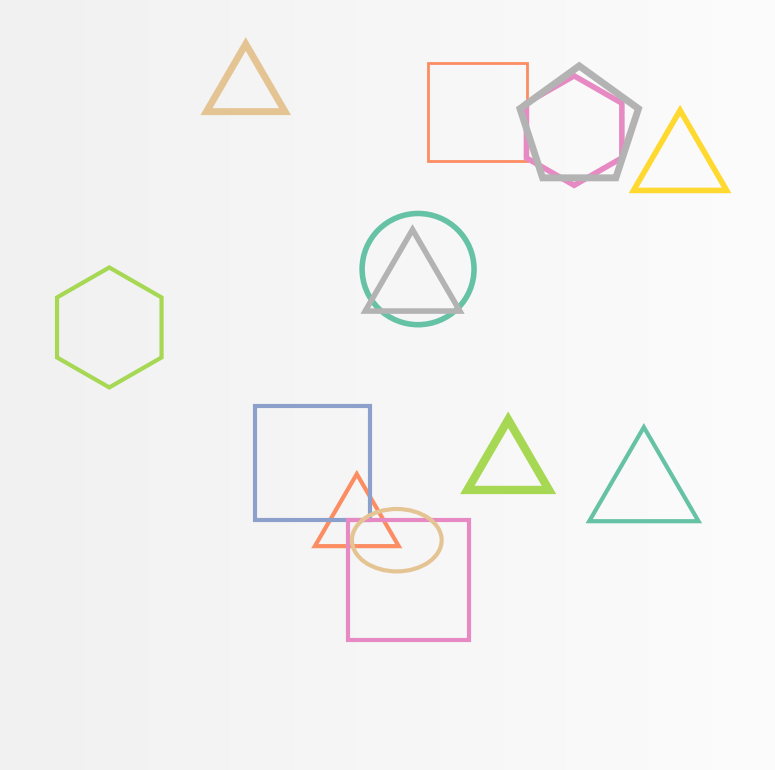[{"shape": "circle", "thickness": 2, "radius": 0.36, "center": [0.539, 0.651]}, {"shape": "triangle", "thickness": 1.5, "radius": 0.41, "center": [0.831, 0.364]}, {"shape": "triangle", "thickness": 1.5, "radius": 0.31, "center": [0.46, 0.322]}, {"shape": "square", "thickness": 1, "radius": 0.32, "center": [0.616, 0.854]}, {"shape": "square", "thickness": 1.5, "radius": 0.37, "center": [0.403, 0.398]}, {"shape": "square", "thickness": 1.5, "radius": 0.39, "center": [0.527, 0.247]}, {"shape": "hexagon", "thickness": 2, "radius": 0.36, "center": [0.741, 0.83]}, {"shape": "hexagon", "thickness": 1.5, "radius": 0.39, "center": [0.141, 0.575]}, {"shape": "triangle", "thickness": 3, "radius": 0.3, "center": [0.656, 0.394]}, {"shape": "triangle", "thickness": 2, "radius": 0.35, "center": [0.878, 0.787]}, {"shape": "oval", "thickness": 1.5, "radius": 0.29, "center": [0.512, 0.298]}, {"shape": "triangle", "thickness": 2.5, "radius": 0.29, "center": [0.317, 0.884]}, {"shape": "triangle", "thickness": 2, "radius": 0.35, "center": [0.532, 0.631]}, {"shape": "pentagon", "thickness": 2.5, "radius": 0.4, "center": [0.747, 0.834]}]